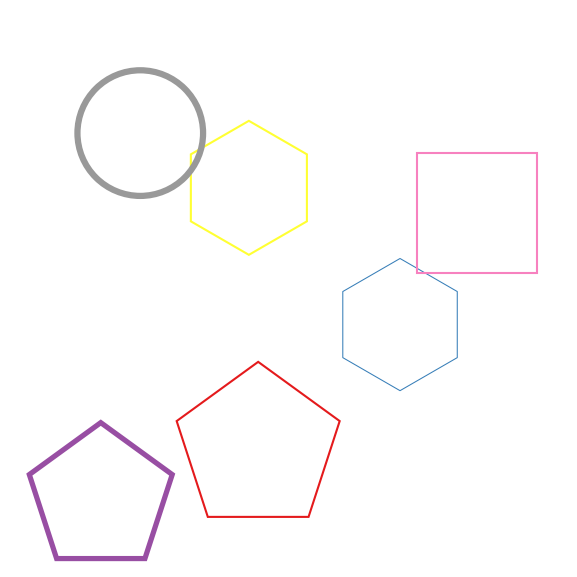[{"shape": "pentagon", "thickness": 1, "radius": 0.74, "center": [0.447, 0.224]}, {"shape": "hexagon", "thickness": 0.5, "radius": 0.57, "center": [0.693, 0.437]}, {"shape": "pentagon", "thickness": 2.5, "radius": 0.65, "center": [0.174, 0.137]}, {"shape": "hexagon", "thickness": 1, "radius": 0.58, "center": [0.431, 0.674]}, {"shape": "square", "thickness": 1, "radius": 0.52, "center": [0.826, 0.63]}, {"shape": "circle", "thickness": 3, "radius": 0.54, "center": [0.243, 0.769]}]